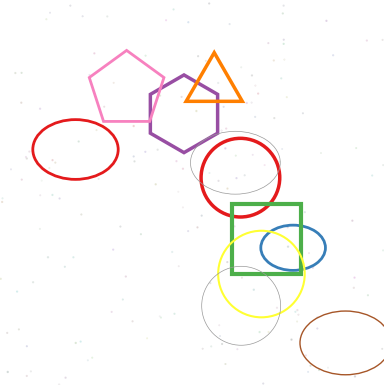[{"shape": "circle", "thickness": 2.5, "radius": 0.51, "center": [0.624, 0.539]}, {"shape": "oval", "thickness": 2, "radius": 0.55, "center": [0.196, 0.612]}, {"shape": "oval", "thickness": 2, "radius": 0.42, "center": [0.761, 0.356]}, {"shape": "square", "thickness": 3, "radius": 0.45, "center": [0.693, 0.379]}, {"shape": "hexagon", "thickness": 2.5, "radius": 0.5, "center": [0.478, 0.704]}, {"shape": "triangle", "thickness": 2.5, "radius": 0.42, "center": [0.556, 0.779]}, {"shape": "circle", "thickness": 1.5, "radius": 0.56, "center": [0.679, 0.288]}, {"shape": "oval", "thickness": 1, "radius": 0.59, "center": [0.897, 0.109]}, {"shape": "pentagon", "thickness": 2, "radius": 0.51, "center": [0.329, 0.767]}, {"shape": "circle", "thickness": 0.5, "radius": 0.51, "center": [0.626, 0.206]}, {"shape": "oval", "thickness": 0.5, "radius": 0.58, "center": [0.611, 0.577]}]